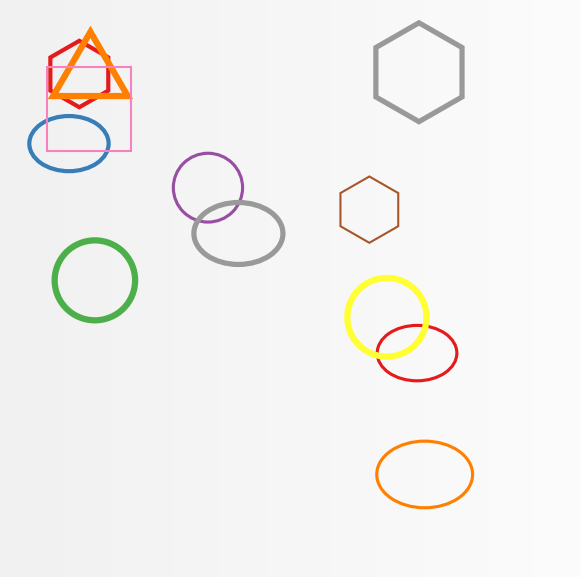[{"shape": "hexagon", "thickness": 2, "radius": 0.29, "center": [0.136, 0.871]}, {"shape": "oval", "thickness": 1.5, "radius": 0.34, "center": [0.717, 0.388]}, {"shape": "oval", "thickness": 2, "radius": 0.34, "center": [0.119, 0.75]}, {"shape": "circle", "thickness": 3, "radius": 0.35, "center": [0.163, 0.514]}, {"shape": "circle", "thickness": 1.5, "radius": 0.3, "center": [0.358, 0.674]}, {"shape": "triangle", "thickness": 3, "radius": 0.37, "center": [0.156, 0.87]}, {"shape": "oval", "thickness": 1.5, "radius": 0.41, "center": [0.731, 0.178]}, {"shape": "circle", "thickness": 3, "radius": 0.34, "center": [0.666, 0.45]}, {"shape": "hexagon", "thickness": 1, "radius": 0.29, "center": [0.635, 0.636]}, {"shape": "square", "thickness": 1, "radius": 0.36, "center": [0.152, 0.81]}, {"shape": "hexagon", "thickness": 2.5, "radius": 0.43, "center": [0.721, 0.874]}, {"shape": "oval", "thickness": 2.5, "radius": 0.38, "center": [0.41, 0.595]}]